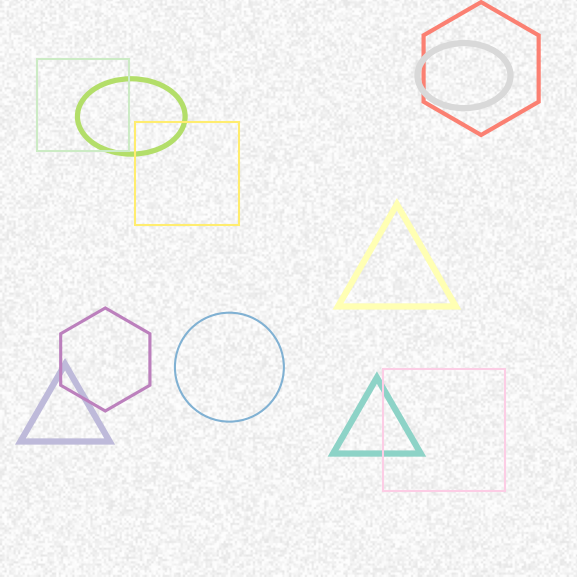[{"shape": "triangle", "thickness": 3, "radius": 0.44, "center": [0.653, 0.258]}, {"shape": "triangle", "thickness": 3, "radius": 0.59, "center": [0.687, 0.527]}, {"shape": "triangle", "thickness": 3, "radius": 0.45, "center": [0.113, 0.279]}, {"shape": "hexagon", "thickness": 2, "radius": 0.58, "center": [0.833, 0.88]}, {"shape": "circle", "thickness": 1, "radius": 0.47, "center": [0.397, 0.363]}, {"shape": "oval", "thickness": 2.5, "radius": 0.47, "center": [0.227, 0.797]}, {"shape": "square", "thickness": 1, "radius": 0.53, "center": [0.769, 0.254]}, {"shape": "oval", "thickness": 3, "radius": 0.4, "center": [0.803, 0.868]}, {"shape": "hexagon", "thickness": 1.5, "radius": 0.45, "center": [0.182, 0.377]}, {"shape": "square", "thickness": 1, "radius": 0.4, "center": [0.143, 0.817]}, {"shape": "square", "thickness": 1, "radius": 0.45, "center": [0.324, 0.698]}]